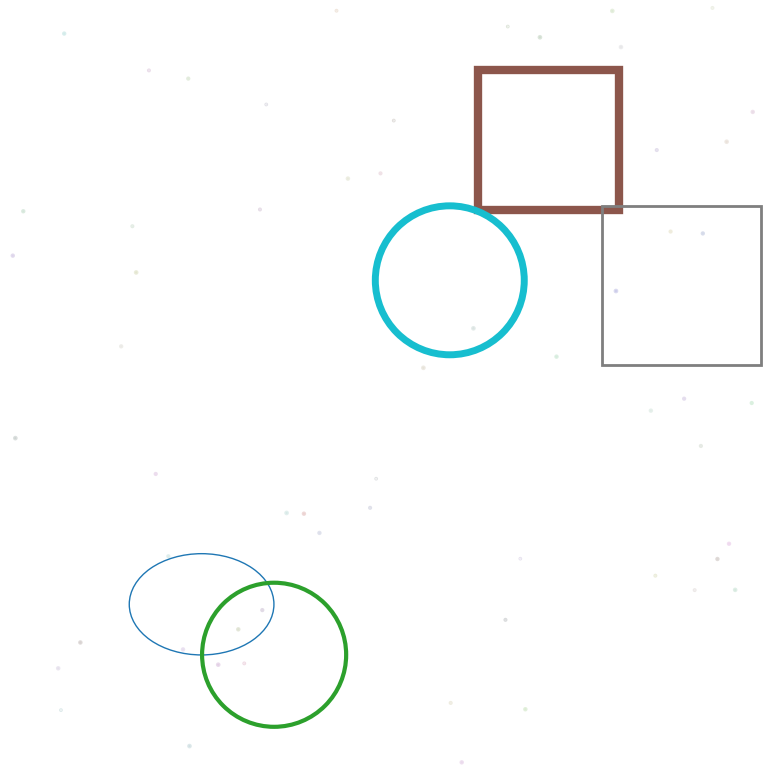[{"shape": "oval", "thickness": 0.5, "radius": 0.47, "center": [0.262, 0.215]}, {"shape": "circle", "thickness": 1.5, "radius": 0.47, "center": [0.356, 0.15]}, {"shape": "square", "thickness": 3, "radius": 0.46, "center": [0.712, 0.818]}, {"shape": "square", "thickness": 1, "radius": 0.52, "center": [0.885, 0.629]}, {"shape": "circle", "thickness": 2.5, "radius": 0.48, "center": [0.584, 0.636]}]